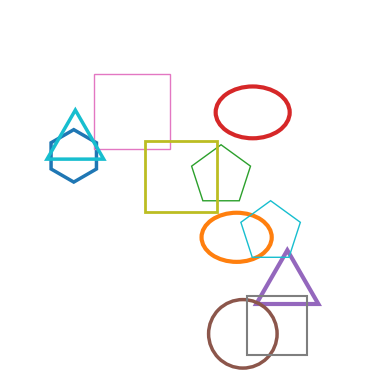[{"shape": "hexagon", "thickness": 2.5, "radius": 0.34, "center": [0.192, 0.595]}, {"shape": "oval", "thickness": 3, "radius": 0.46, "center": [0.615, 0.384]}, {"shape": "pentagon", "thickness": 1, "radius": 0.4, "center": [0.574, 0.544]}, {"shape": "oval", "thickness": 3, "radius": 0.48, "center": [0.656, 0.708]}, {"shape": "triangle", "thickness": 3, "radius": 0.47, "center": [0.746, 0.257]}, {"shape": "circle", "thickness": 2.5, "radius": 0.44, "center": [0.631, 0.133]}, {"shape": "square", "thickness": 1, "radius": 0.49, "center": [0.343, 0.71]}, {"shape": "square", "thickness": 1.5, "radius": 0.39, "center": [0.72, 0.154]}, {"shape": "square", "thickness": 2, "radius": 0.46, "center": [0.47, 0.541]}, {"shape": "triangle", "thickness": 2.5, "radius": 0.42, "center": [0.196, 0.629]}, {"shape": "pentagon", "thickness": 1, "radius": 0.41, "center": [0.703, 0.397]}]